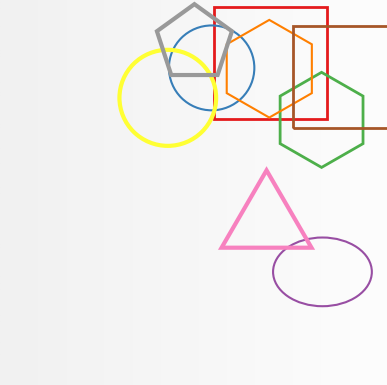[{"shape": "square", "thickness": 2, "radius": 0.73, "center": [0.698, 0.836]}, {"shape": "circle", "thickness": 1.5, "radius": 0.55, "center": [0.546, 0.824]}, {"shape": "hexagon", "thickness": 2, "radius": 0.62, "center": [0.83, 0.689]}, {"shape": "oval", "thickness": 1.5, "radius": 0.64, "center": [0.832, 0.294]}, {"shape": "hexagon", "thickness": 1.5, "radius": 0.63, "center": [0.695, 0.821]}, {"shape": "circle", "thickness": 3, "radius": 0.62, "center": [0.433, 0.746]}, {"shape": "square", "thickness": 2, "radius": 0.66, "center": [0.887, 0.8]}, {"shape": "triangle", "thickness": 3, "radius": 0.67, "center": [0.688, 0.424]}, {"shape": "pentagon", "thickness": 3, "radius": 0.51, "center": [0.502, 0.887]}]